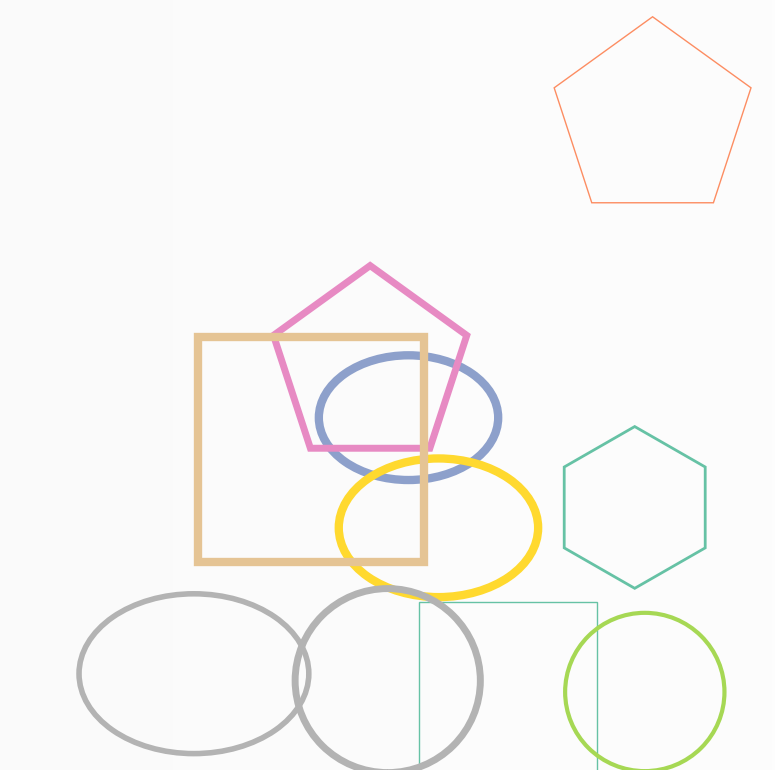[{"shape": "square", "thickness": 0.5, "radius": 0.57, "center": [0.655, 0.104]}, {"shape": "hexagon", "thickness": 1, "radius": 0.53, "center": [0.819, 0.341]}, {"shape": "pentagon", "thickness": 0.5, "radius": 0.67, "center": [0.842, 0.845]}, {"shape": "oval", "thickness": 3, "radius": 0.58, "center": [0.527, 0.458]}, {"shape": "pentagon", "thickness": 2.5, "radius": 0.66, "center": [0.478, 0.524]}, {"shape": "circle", "thickness": 1.5, "radius": 0.51, "center": [0.832, 0.101]}, {"shape": "oval", "thickness": 3, "radius": 0.64, "center": [0.566, 0.315]}, {"shape": "square", "thickness": 3, "radius": 0.73, "center": [0.401, 0.416]}, {"shape": "circle", "thickness": 2.5, "radius": 0.6, "center": [0.5, 0.116]}, {"shape": "oval", "thickness": 2, "radius": 0.74, "center": [0.25, 0.125]}]